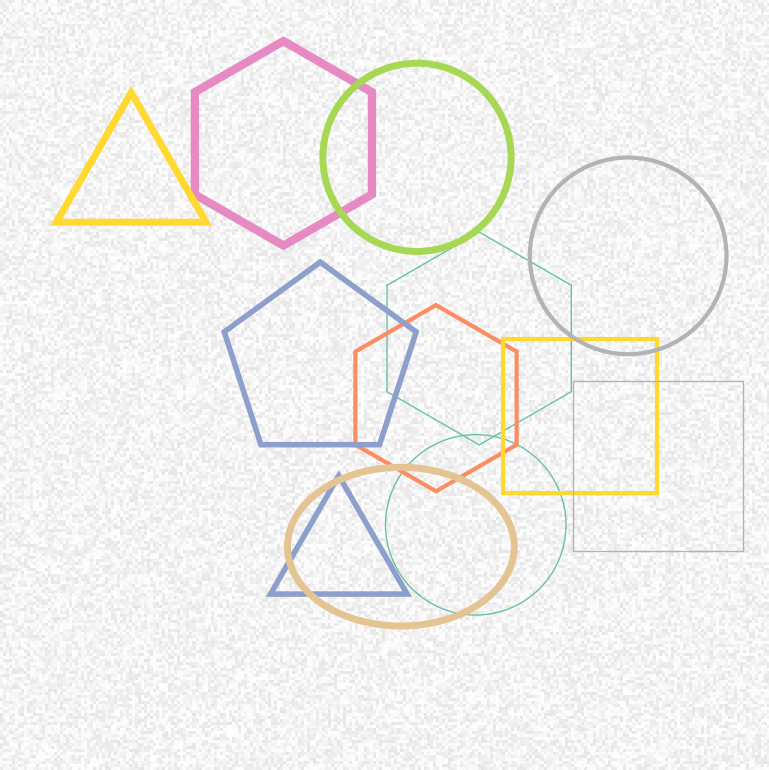[{"shape": "hexagon", "thickness": 0.5, "radius": 0.69, "center": [0.622, 0.56]}, {"shape": "circle", "thickness": 0.5, "radius": 0.59, "center": [0.618, 0.318]}, {"shape": "hexagon", "thickness": 1.5, "radius": 0.6, "center": [0.566, 0.483]}, {"shape": "triangle", "thickness": 2, "radius": 0.51, "center": [0.44, 0.28]}, {"shape": "pentagon", "thickness": 2, "radius": 0.66, "center": [0.416, 0.529]}, {"shape": "hexagon", "thickness": 3, "radius": 0.66, "center": [0.368, 0.814]}, {"shape": "circle", "thickness": 2.5, "radius": 0.61, "center": [0.542, 0.796]}, {"shape": "triangle", "thickness": 2.5, "radius": 0.56, "center": [0.17, 0.768]}, {"shape": "square", "thickness": 1.5, "radius": 0.5, "center": [0.753, 0.46]}, {"shape": "oval", "thickness": 2.5, "radius": 0.74, "center": [0.521, 0.29]}, {"shape": "square", "thickness": 0.5, "radius": 0.55, "center": [0.854, 0.395]}, {"shape": "circle", "thickness": 1.5, "radius": 0.64, "center": [0.816, 0.668]}]